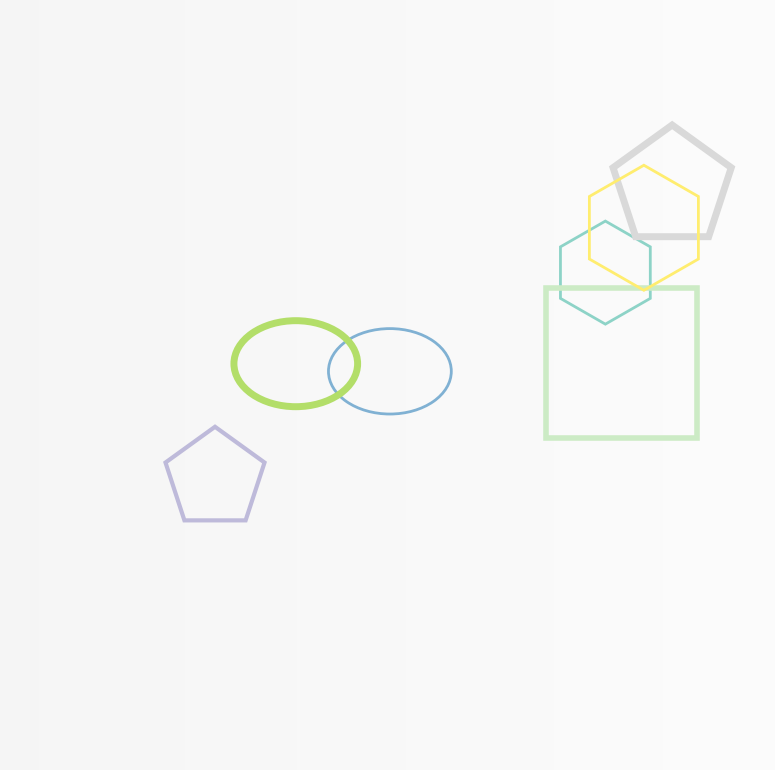[{"shape": "hexagon", "thickness": 1, "radius": 0.33, "center": [0.781, 0.646]}, {"shape": "pentagon", "thickness": 1.5, "radius": 0.34, "center": [0.277, 0.379]}, {"shape": "oval", "thickness": 1, "radius": 0.4, "center": [0.503, 0.518]}, {"shape": "oval", "thickness": 2.5, "radius": 0.4, "center": [0.382, 0.528]}, {"shape": "pentagon", "thickness": 2.5, "radius": 0.4, "center": [0.867, 0.757]}, {"shape": "square", "thickness": 2, "radius": 0.49, "center": [0.802, 0.529]}, {"shape": "hexagon", "thickness": 1, "radius": 0.41, "center": [0.831, 0.704]}]